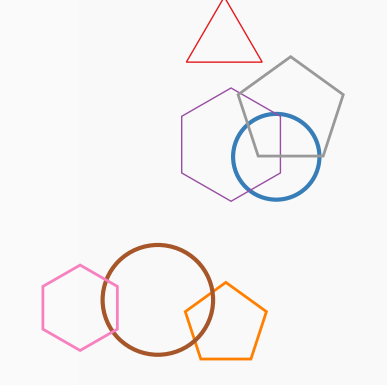[{"shape": "triangle", "thickness": 1, "radius": 0.57, "center": [0.579, 0.895]}, {"shape": "circle", "thickness": 3, "radius": 0.56, "center": [0.713, 0.593]}, {"shape": "hexagon", "thickness": 1, "radius": 0.74, "center": [0.596, 0.624]}, {"shape": "pentagon", "thickness": 2, "radius": 0.55, "center": [0.583, 0.157]}, {"shape": "circle", "thickness": 3, "radius": 0.71, "center": [0.407, 0.221]}, {"shape": "hexagon", "thickness": 2, "radius": 0.55, "center": [0.207, 0.201]}, {"shape": "pentagon", "thickness": 2, "radius": 0.71, "center": [0.75, 0.71]}]